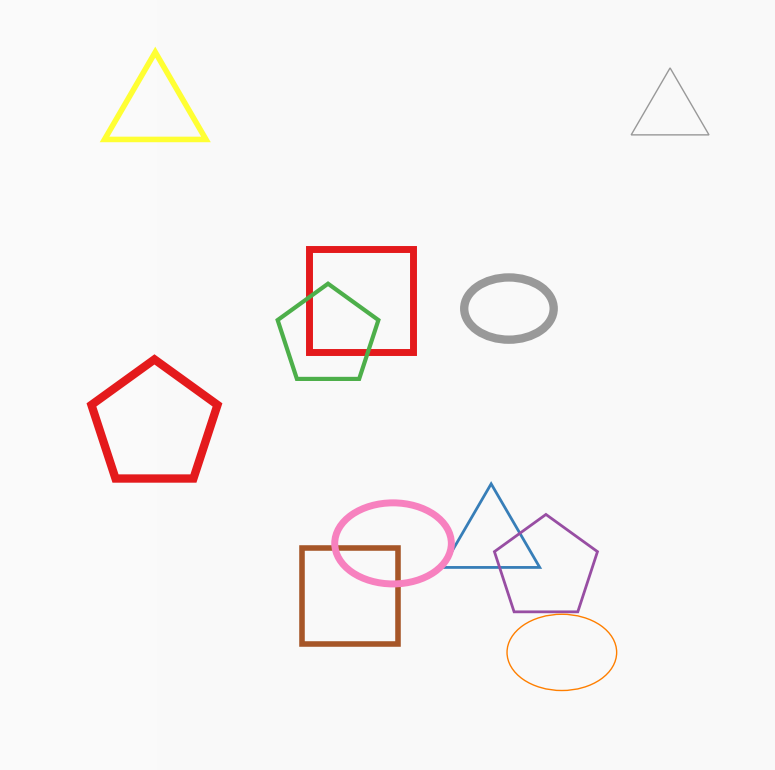[{"shape": "square", "thickness": 2.5, "radius": 0.34, "center": [0.466, 0.61]}, {"shape": "pentagon", "thickness": 3, "radius": 0.43, "center": [0.199, 0.448]}, {"shape": "triangle", "thickness": 1, "radius": 0.36, "center": [0.634, 0.299]}, {"shape": "pentagon", "thickness": 1.5, "radius": 0.34, "center": [0.423, 0.563]}, {"shape": "pentagon", "thickness": 1, "radius": 0.35, "center": [0.704, 0.262]}, {"shape": "oval", "thickness": 0.5, "radius": 0.35, "center": [0.725, 0.153]}, {"shape": "triangle", "thickness": 2, "radius": 0.38, "center": [0.2, 0.857]}, {"shape": "square", "thickness": 2, "radius": 0.31, "center": [0.452, 0.226]}, {"shape": "oval", "thickness": 2.5, "radius": 0.38, "center": [0.507, 0.294]}, {"shape": "triangle", "thickness": 0.5, "radius": 0.29, "center": [0.865, 0.854]}, {"shape": "oval", "thickness": 3, "radius": 0.29, "center": [0.657, 0.599]}]